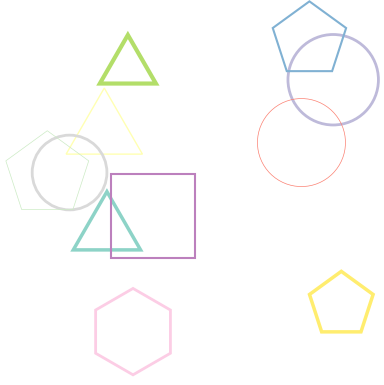[{"shape": "triangle", "thickness": 2.5, "radius": 0.5, "center": [0.278, 0.401]}, {"shape": "triangle", "thickness": 1, "radius": 0.57, "center": [0.271, 0.657]}, {"shape": "circle", "thickness": 2, "radius": 0.59, "center": [0.865, 0.793]}, {"shape": "circle", "thickness": 0.5, "radius": 0.57, "center": [0.783, 0.63]}, {"shape": "pentagon", "thickness": 1.5, "radius": 0.5, "center": [0.804, 0.896]}, {"shape": "triangle", "thickness": 3, "radius": 0.42, "center": [0.332, 0.825]}, {"shape": "hexagon", "thickness": 2, "radius": 0.56, "center": [0.346, 0.139]}, {"shape": "circle", "thickness": 2, "radius": 0.49, "center": [0.181, 0.552]}, {"shape": "square", "thickness": 1.5, "radius": 0.55, "center": [0.397, 0.439]}, {"shape": "pentagon", "thickness": 0.5, "radius": 0.57, "center": [0.123, 0.547]}, {"shape": "pentagon", "thickness": 2.5, "radius": 0.43, "center": [0.887, 0.208]}]